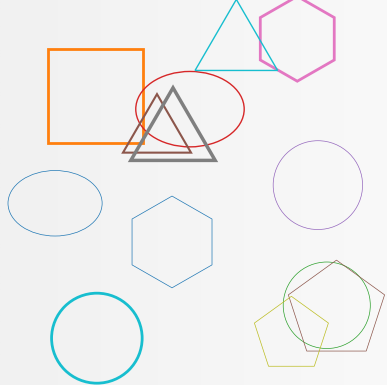[{"shape": "hexagon", "thickness": 0.5, "radius": 0.6, "center": [0.444, 0.372]}, {"shape": "oval", "thickness": 0.5, "radius": 0.61, "center": [0.142, 0.472]}, {"shape": "square", "thickness": 2, "radius": 0.61, "center": [0.247, 0.751]}, {"shape": "circle", "thickness": 0.5, "radius": 0.56, "center": [0.843, 0.207]}, {"shape": "oval", "thickness": 1, "radius": 0.7, "center": [0.49, 0.716]}, {"shape": "circle", "thickness": 0.5, "radius": 0.58, "center": [0.82, 0.519]}, {"shape": "pentagon", "thickness": 0.5, "radius": 0.65, "center": [0.868, 0.194]}, {"shape": "triangle", "thickness": 1.5, "radius": 0.51, "center": [0.405, 0.654]}, {"shape": "hexagon", "thickness": 2, "radius": 0.55, "center": [0.767, 0.899]}, {"shape": "triangle", "thickness": 2.5, "radius": 0.63, "center": [0.446, 0.646]}, {"shape": "pentagon", "thickness": 0.5, "radius": 0.5, "center": [0.752, 0.13]}, {"shape": "triangle", "thickness": 1, "radius": 0.61, "center": [0.61, 0.878]}, {"shape": "circle", "thickness": 2, "radius": 0.58, "center": [0.25, 0.122]}]